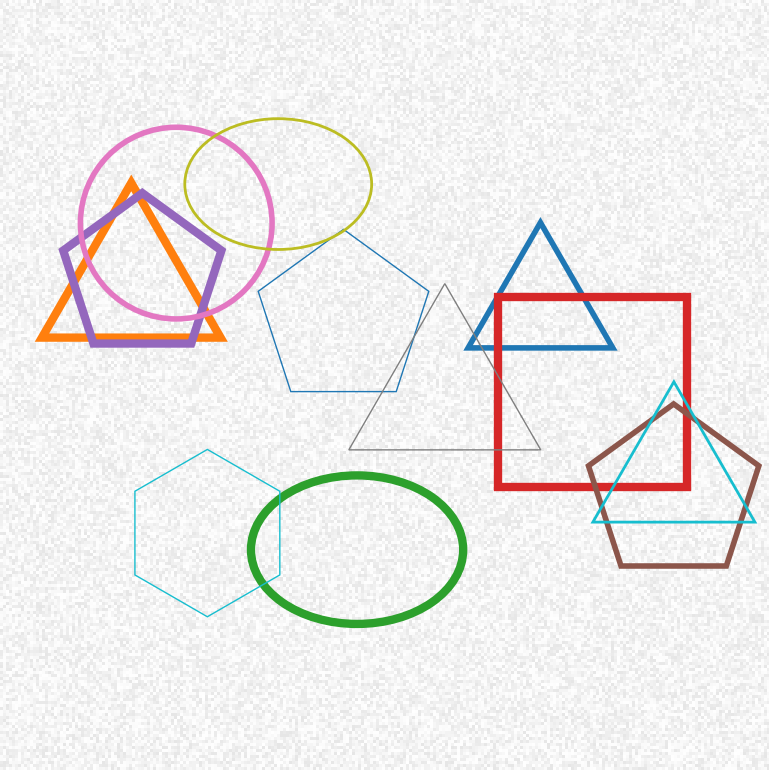[{"shape": "triangle", "thickness": 2, "radius": 0.54, "center": [0.702, 0.602]}, {"shape": "pentagon", "thickness": 0.5, "radius": 0.58, "center": [0.446, 0.586]}, {"shape": "triangle", "thickness": 3, "radius": 0.67, "center": [0.17, 0.629]}, {"shape": "oval", "thickness": 3, "radius": 0.69, "center": [0.464, 0.286]}, {"shape": "square", "thickness": 3, "radius": 0.62, "center": [0.769, 0.491]}, {"shape": "pentagon", "thickness": 3, "radius": 0.54, "center": [0.185, 0.641]}, {"shape": "pentagon", "thickness": 2, "radius": 0.58, "center": [0.875, 0.359]}, {"shape": "circle", "thickness": 2, "radius": 0.62, "center": [0.229, 0.71]}, {"shape": "triangle", "thickness": 0.5, "radius": 0.72, "center": [0.578, 0.488]}, {"shape": "oval", "thickness": 1, "radius": 0.61, "center": [0.361, 0.761]}, {"shape": "triangle", "thickness": 1, "radius": 0.61, "center": [0.875, 0.383]}, {"shape": "hexagon", "thickness": 0.5, "radius": 0.54, "center": [0.269, 0.308]}]